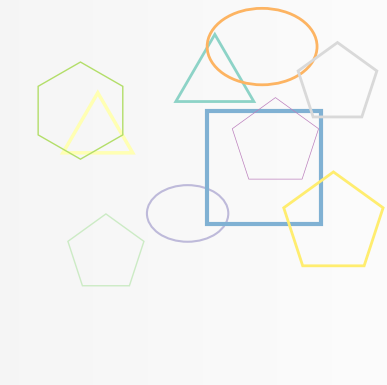[{"shape": "triangle", "thickness": 2, "radius": 0.58, "center": [0.554, 0.794]}, {"shape": "triangle", "thickness": 2.5, "radius": 0.52, "center": [0.252, 0.655]}, {"shape": "oval", "thickness": 1.5, "radius": 0.53, "center": [0.484, 0.446]}, {"shape": "square", "thickness": 3, "radius": 0.74, "center": [0.682, 0.566]}, {"shape": "oval", "thickness": 2, "radius": 0.71, "center": [0.676, 0.879]}, {"shape": "hexagon", "thickness": 1, "radius": 0.63, "center": [0.208, 0.713]}, {"shape": "pentagon", "thickness": 2, "radius": 0.53, "center": [0.871, 0.783]}, {"shape": "pentagon", "thickness": 0.5, "radius": 0.59, "center": [0.711, 0.629]}, {"shape": "pentagon", "thickness": 1, "radius": 0.52, "center": [0.273, 0.341]}, {"shape": "pentagon", "thickness": 2, "radius": 0.67, "center": [0.86, 0.419]}]